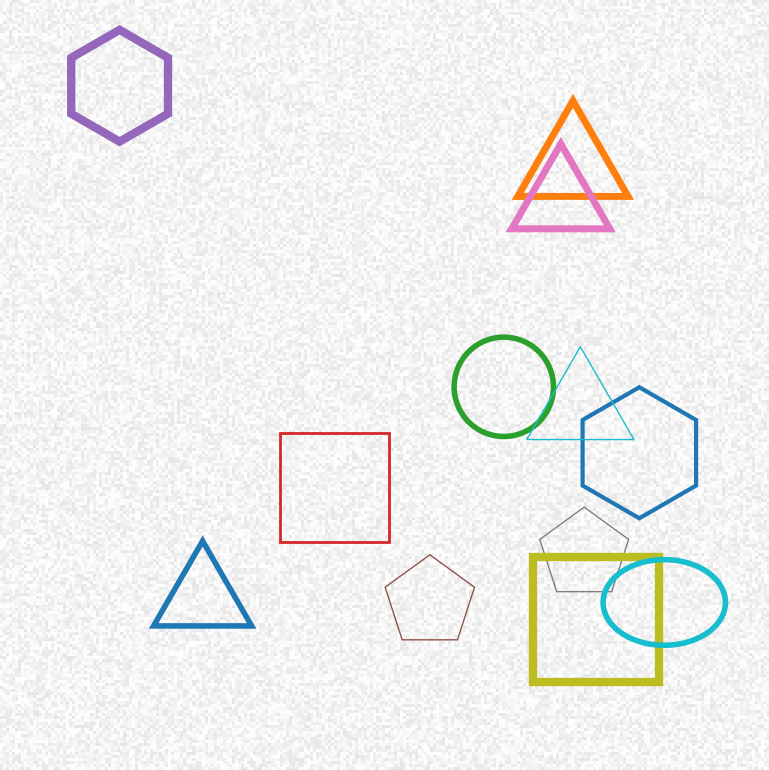[{"shape": "triangle", "thickness": 2, "radius": 0.37, "center": [0.263, 0.224]}, {"shape": "hexagon", "thickness": 1.5, "radius": 0.43, "center": [0.83, 0.412]}, {"shape": "triangle", "thickness": 2.5, "radius": 0.41, "center": [0.744, 0.786]}, {"shape": "circle", "thickness": 2, "radius": 0.32, "center": [0.654, 0.498]}, {"shape": "square", "thickness": 1, "radius": 0.35, "center": [0.435, 0.367]}, {"shape": "hexagon", "thickness": 3, "radius": 0.36, "center": [0.155, 0.889]}, {"shape": "pentagon", "thickness": 0.5, "radius": 0.31, "center": [0.558, 0.218]}, {"shape": "triangle", "thickness": 2.5, "radius": 0.37, "center": [0.728, 0.74]}, {"shape": "pentagon", "thickness": 0.5, "radius": 0.3, "center": [0.759, 0.281]}, {"shape": "square", "thickness": 3, "radius": 0.41, "center": [0.774, 0.196]}, {"shape": "triangle", "thickness": 0.5, "radius": 0.4, "center": [0.754, 0.469]}, {"shape": "oval", "thickness": 2, "radius": 0.4, "center": [0.863, 0.218]}]